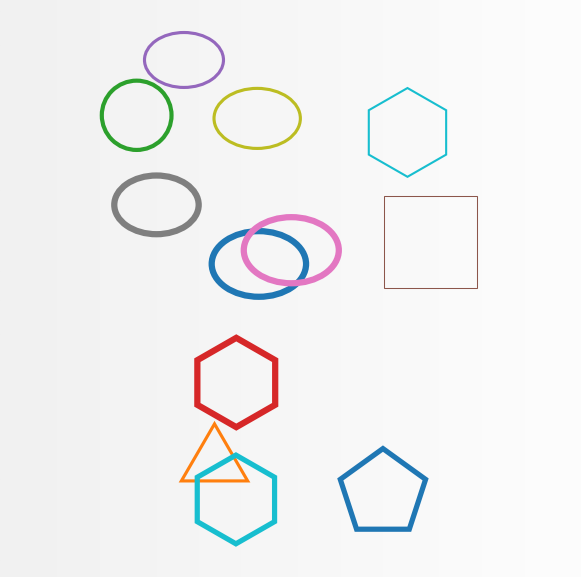[{"shape": "pentagon", "thickness": 2.5, "radius": 0.39, "center": [0.659, 0.145]}, {"shape": "oval", "thickness": 3, "radius": 0.41, "center": [0.445, 0.542]}, {"shape": "triangle", "thickness": 1.5, "radius": 0.33, "center": [0.369, 0.199]}, {"shape": "circle", "thickness": 2, "radius": 0.3, "center": [0.235, 0.799]}, {"shape": "hexagon", "thickness": 3, "radius": 0.39, "center": [0.406, 0.337]}, {"shape": "oval", "thickness": 1.5, "radius": 0.34, "center": [0.317, 0.895]}, {"shape": "square", "thickness": 0.5, "radius": 0.4, "center": [0.741, 0.58]}, {"shape": "oval", "thickness": 3, "radius": 0.41, "center": [0.501, 0.566]}, {"shape": "oval", "thickness": 3, "radius": 0.36, "center": [0.269, 0.644]}, {"shape": "oval", "thickness": 1.5, "radius": 0.37, "center": [0.442, 0.794]}, {"shape": "hexagon", "thickness": 1, "radius": 0.38, "center": [0.701, 0.77]}, {"shape": "hexagon", "thickness": 2.5, "radius": 0.38, "center": [0.406, 0.134]}]